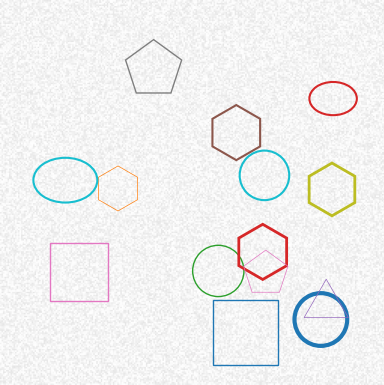[{"shape": "circle", "thickness": 3, "radius": 0.34, "center": [0.833, 0.17]}, {"shape": "square", "thickness": 1, "radius": 0.42, "center": [0.637, 0.137]}, {"shape": "hexagon", "thickness": 0.5, "radius": 0.29, "center": [0.307, 0.51]}, {"shape": "circle", "thickness": 1, "radius": 0.33, "center": [0.567, 0.296]}, {"shape": "oval", "thickness": 1.5, "radius": 0.31, "center": [0.865, 0.744]}, {"shape": "hexagon", "thickness": 2, "radius": 0.36, "center": [0.682, 0.346]}, {"shape": "triangle", "thickness": 0.5, "radius": 0.33, "center": [0.847, 0.208]}, {"shape": "hexagon", "thickness": 1.5, "radius": 0.36, "center": [0.614, 0.656]}, {"shape": "square", "thickness": 1, "radius": 0.38, "center": [0.205, 0.294]}, {"shape": "pentagon", "thickness": 0.5, "radius": 0.3, "center": [0.69, 0.29]}, {"shape": "pentagon", "thickness": 1, "radius": 0.38, "center": [0.399, 0.82]}, {"shape": "hexagon", "thickness": 2, "radius": 0.34, "center": [0.862, 0.508]}, {"shape": "oval", "thickness": 1.5, "radius": 0.42, "center": [0.17, 0.532]}, {"shape": "circle", "thickness": 1.5, "radius": 0.32, "center": [0.687, 0.544]}]